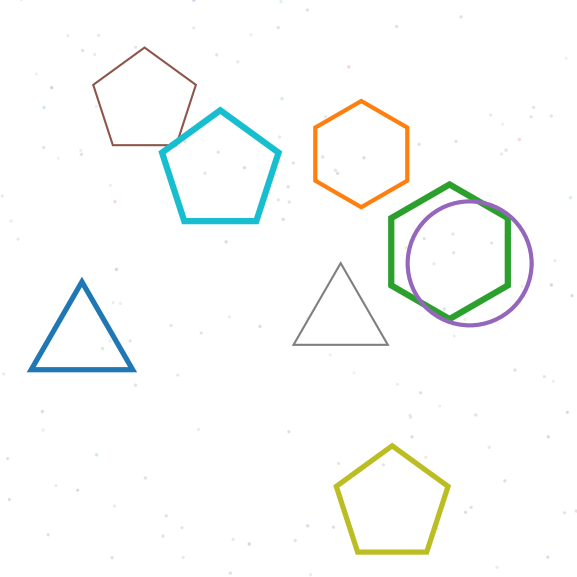[{"shape": "triangle", "thickness": 2.5, "radius": 0.51, "center": [0.142, 0.41]}, {"shape": "hexagon", "thickness": 2, "radius": 0.46, "center": [0.626, 0.732]}, {"shape": "hexagon", "thickness": 3, "radius": 0.58, "center": [0.778, 0.563]}, {"shape": "circle", "thickness": 2, "radius": 0.54, "center": [0.813, 0.543]}, {"shape": "pentagon", "thickness": 1, "radius": 0.47, "center": [0.25, 0.823]}, {"shape": "triangle", "thickness": 1, "radius": 0.47, "center": [0.59, 0.449]}, {"shape": "pentagon", "thickness": 2.5, "radius": 0.51, "center": [0.679, 0.125]}, {"shape": "pentagon", "thickness": 3, "radius": 0.53, "center": [0.381, 0.702]}]